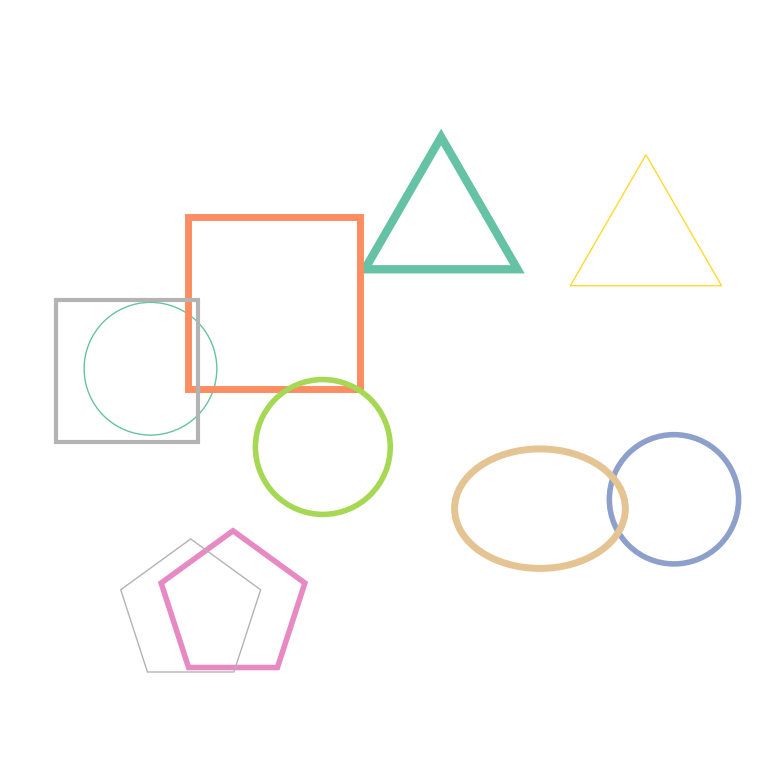[{"shape": "triangle", "thickness": 3, "radius": 0.57, "center": [0.573, 0.708]}, {"shape": "circle", "thickness": 0.5, "radius": 0.43, "center": [0.195, 0.521]}, {"shape": "square", "thickness": 2.5, "radius": 0.56, "center": [0.356, 0.606]}, {"shape": "circle", "thickness": 2, "radius": 0.42, "center": [0.875, 0.352]}, {"shape": "pentagon", "thickness": 2, "radius": 0.49, "center": [0.303, 0.213]}, {"shape": "circle", "thickness": 2, "radius": 0.44, "center": [0.419, 0.42]}, {"shape": "triangle", "thickness": 0.5, "radius": 0.57, "center": [0.839, 0.686]}, {"shape": "oval", "thickness": 2.5, "radius": 0.55, "center": [0.701, 0.339]}, {"shape": "pentagon", "thickness": 0.5, "radius": 0.48, "center": [0.248, 0.205]}, {"shape": "square", "thickness": 1.5, "radius": 0.46, "center": [0.165, 0.519]}]